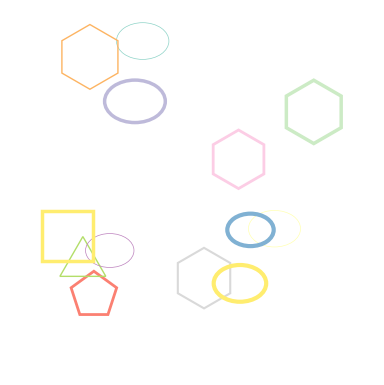[{"shape": "oval", "thickness": 0.5, "radius": 0.34, "center": [0.371, 0.893]}, {"shape": "oval", "thickness": 0.5, "radius": 0.34, "center": [0.713, 0.406]}, {"shape": "oval", "thickness": 2.5, "radius": 0.39, "center": [0.351, 0.737]}, {"shape": "pentagon", "thickness": 2, "radius": 0.31, "center": [0.244, 0.233]}, {"shape": "oval", "thickness": 3, "radius": 0.3, "center": [0.651, 0.403]}, {"shape": "hexagon", "thickness": 1, "radius": 0.42, "center": [0.234, 0.852]}, {"shape": "triangle", "thickness": 1, "radius": 0.34, "center": [0.215, 0.317]}, {"shape": "hexagon", "thickness": 2, "radius": 0.38, "center": [0.62, 0.586]}, {"shape": "hexagon", "thickness": 1.5, "radius": 0.39, "center": [0.53, 0.278]}, {"shape": "oval", "thickness": 0.5, "radius": 0.31, "center": [0.285, 0.349]}, {"shape": "hexagon", "thickness": 2.5, "radius": 0.41, "center": [0.815, 0.709]}, {"shape": "square", "thickness": 2.5, "radius": 0.33, "center": [0.176, 0.388]}, {"shape": "oval", "thickness": 3, "radius": 0.34, "center": [0.623, 0.264]}]